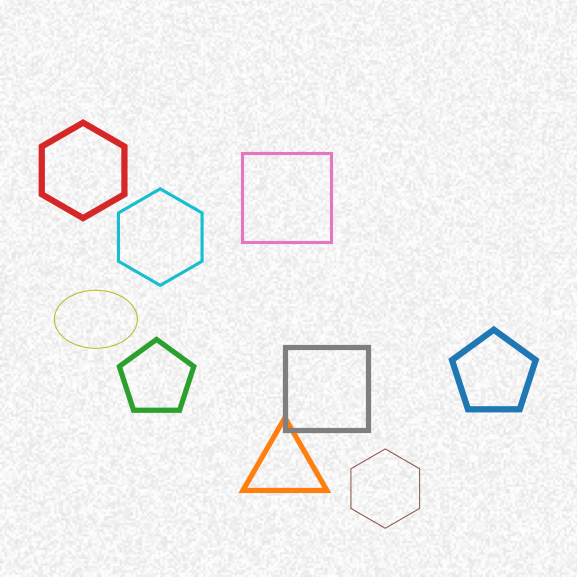[{"shape": "pentagon", "thickness": 3, "radius": 0.38, "center": [0.855, 0.352]}, {"shape": "triangle", "thickness": 2.5, "radius": 0.42, "center": [0.493, 0.192]}, {"shape": "pentagon", "thickness": 2.5, "radius": 0.34, "center": [0.271, 0.344]}, {"shape": "hexagon", "thickness": 3, "radius": 0.41, "center": [0.144, 0.704]}, {"shape": "hexagon", "thickness": 0.5, "radius": 0.34, "center": [0.667, 0.153]}, {"shape": "square", "thickness": 1.5, "radius": 0.39, "center": [0.496, 0.657]}, {"shape": "square", "thickness": 2.5, "radius": 0.36, "center": [0.565, 0.327]}, {"shape": "oval", "thickness": 0.5, "radius": 0.36, "center": [0.166, 0.446]}, {"shape": "hexagon", "thickness": 1.5, "radius": 0.42, "center": [0.277, 0.589]}]